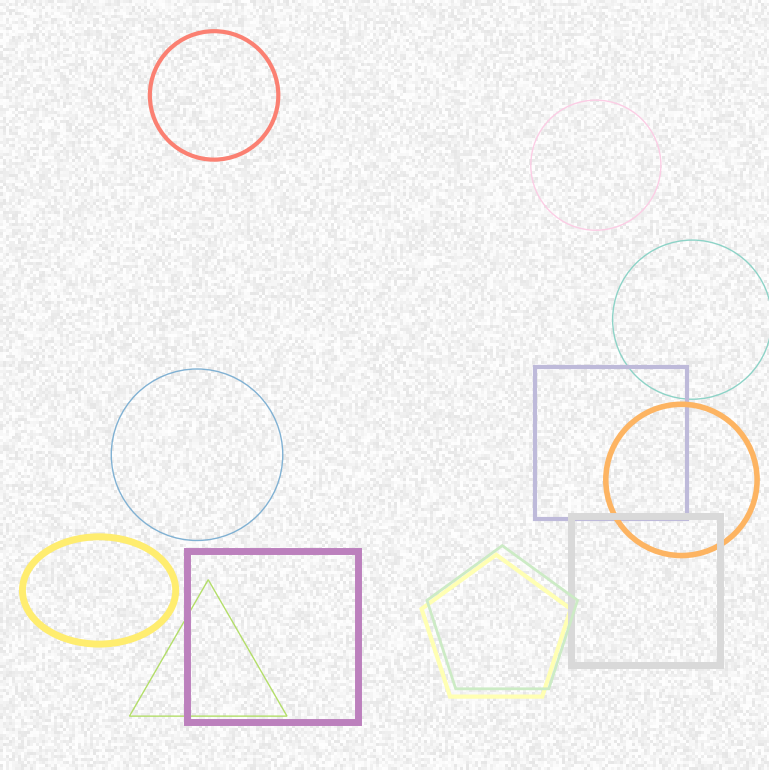[{"shape": "circle", "thickness": 0.5, "radius": 0.52, "center": [0.899, 0.585]}, {"shape": "pentagon", "thickness": 1.5, "radius": 0.51, "center": [0.644, 0.178]}, {"shape": "square", "thickness": 1.5, "radius": 0.49, "center": [0.794, 0.425]}, {"shape": "circle", "thickness": 1.5, "radius": 0.42, "center": [0.278, 0.876]}, {"shape": "circle", "thickness": 0.5, "radius": 0.56, "center": [0.256, 0.409]}, {"shape": "circle", "thickness": 2, "radius": 0.49, "center": [0.885, 0.377]}, {"shape": "triangle", "thickness": 0.5, "radius": 0.59, "center": [0.27, 0.129]}, {"shape": "circle", "thickness": 0.5, "radius": 0.42, "center": [0.774, 0.785]}, {"shape": "square", "thickness": 2.5, "radius": 0.48, "center": [0.838, 0.233]}, {"shape": "square", "thickness": 2.5, "radius": 0.56, "center": [0.354, 0.173]}, {"shape": "pentagon", "thickness": 1, "radius": 0.51, "center": [0.652, 0.189]}, {"shape": "oval", "thickness": 2.5, "radius": 0.5, "center": [0.129, 0.233]}]